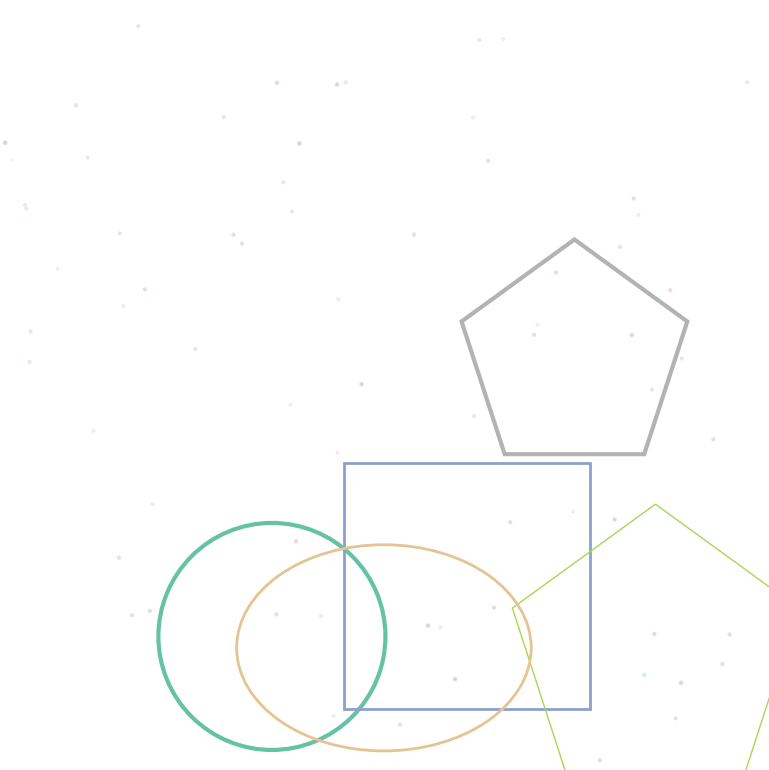[{"shape": "circle", "thickness": 1.5, "radius": 0.74, "center": [0.353, 0.173]}, {"shape": "square", "thickness": 1, "radius": 0.8, "center": [0.606, 0.239]}, {"shape": "pentagon", "thickness": 0.5, "radius": 0.98, "center": [0.851, 0.15]}, {"shape": "oval", "thickness": 1, "radius": 0.96, "center": [0.499, 0.159]}, {"shape": "pentagon", "thickness": 1.5, "radius": 0.77, "center": [0.746, 0.535]}]